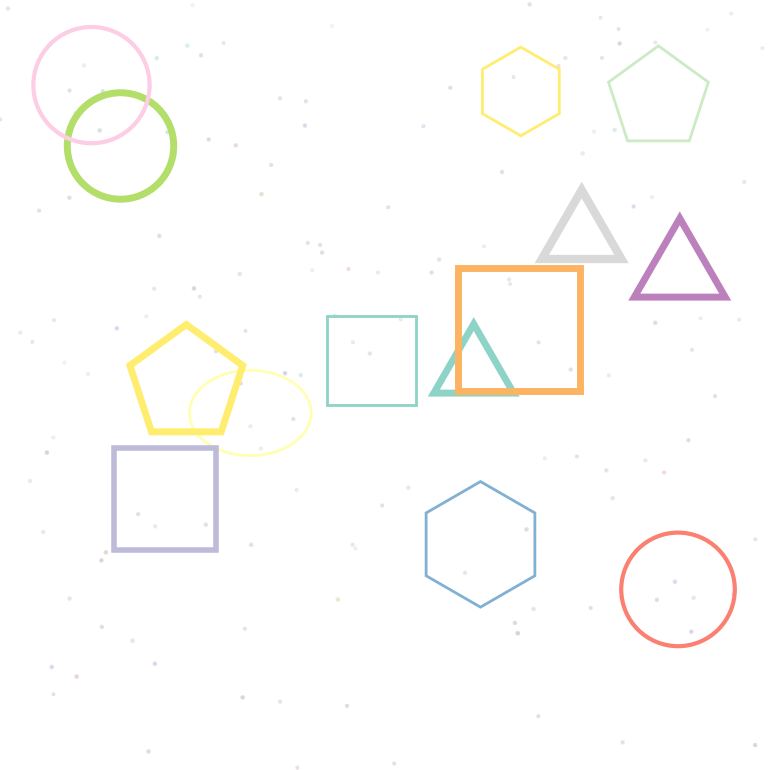[{"shape": "square", "thickness": 1, "radius": 0.29, "center": [0.483, 0.532]}, {"shape": "triangle", "thickness": 2.5, "radius": 0.3, "center": [0.615, 0.519]}, {"shape": "oval", "thickness": 1, "radius": 0.4, "center": [0.325, 0.464]}, {"shape": "square", "thickness": 2, "radius": 0.33, "center": [0.215, 0.352]}, {"shape": "circle", "thickness": 1.5, "radius": 0.37, "center": [0.881, 0.235]}, {"shape": "hexagon", "thickness": 1, "radius": 0.41, "center": [0.624, 0.293]}, {"shape": "square", "thickness": 2.5, "radius": 0.4, "center": [0.674, 0.572]}, {"shape": "circle", "thickness": 2.5, "radius": 0.35, "center": [0.157, 0.81]}, {"shape": "circle", "thickness": 1.5, "radius": 0.38, "center": [0.119, 0.889]}, {"shape": "triangle", "thickness": 3, "radius": 0.3, "center": [0.755, 0.693]}, {"shape": "triangle", "thickness": 2.5, "radius": 0.34, "center": [0.883, 0.648]}, {"shape": "pentagon", "thickness": 1, "radius": 0.34, "center": [0.855, 0.872]}, {"shape": "pentagon", "thickness": 2.5, "radius": 0.39, "center": [0.242, 0.502]}, {"shape": "hexagon", "thickness": 1, "radius": 0.29, "center": [0.676, 0.881]}]